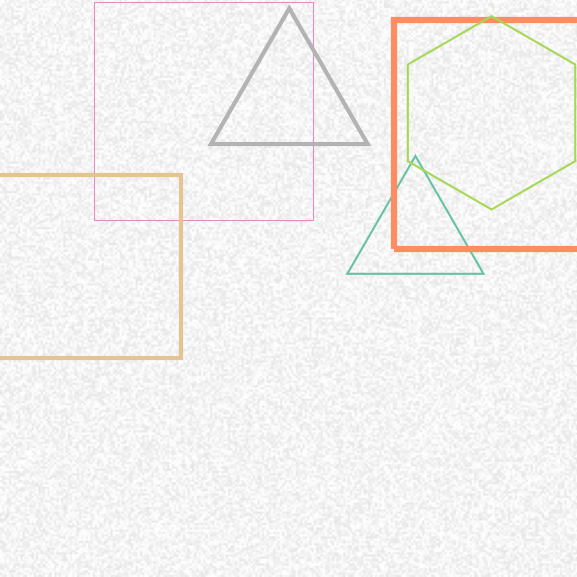[{"shape": "triangle", "thickness": 1, "radius": 0.68, "center": [0.719, 0.593]}, {"shape": "square", "thickness": 3, "radius": 0.99, "center": [0.879, 0.766]}, {"shape": "square", "thickness": 0.5, "radius": 0.95, "center": [0.352, 0.807]}, {"shape": "hexagon", "thickness": 1, "radius": 0.84, "center": [0.851, 0.804]}, {"shape": "square", "thickness": 2, "radius": 0.79, "center": [0.154, 0.537]}, {"shape": "triangle", "thickness": 2, "radius": 0.78, "center": [0.501, 0.828]}]